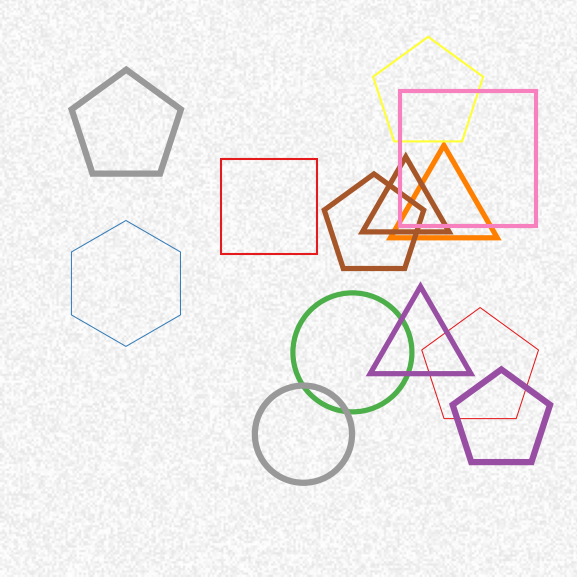[{"shape": "pentagon", "thickness": 0.5, "radius": 0.53, "center": [0.831, 0.36]}, {"shape": "square", "thickness": 1, "radius": 0.41, "center": [0.466, 0.641]}, {"shape": "hexagon", "thickness": 0.5, "radius": 0.55, "center": [0.218, 0.508]}, {"shape": "circle", "thickness": 2.5, "radius": 0.52, "center": [0.61, 0.389]}, {"shape": "pentagon", "thickness": 3, "radius": 0.44, "center": [0.868, 0.271]}, {"shape": "triangle", "thickness": 2.5, "radius": 0.5, "center": [0.728, 0.402]}, {"shape": "triangle", "thickness": 2.5, "radius": 0.53, "center": [0.769, 0.641]}, {"shape": "pentagon", "thickness": 1, "radius": 0.5, "center": [0.741, 0.835]}, {"shape": "pentagon", "thickness": 2.5, "radius": 0.45, "center": [0.648, 0.607]}, {"shape": "triangle", "thickness": 2.5, "radius": 0.43, "center": [0.703, 0.641]}, {"shape": "square", "thickness": 2, "radius": 0.59, "center": [0.811, 0.724]}, {"shape": "circle", "thickness": 3, "radius": 0.42, "center": [0.525, 0.247]}, {"shape": "pentagon", "thickness": 3, "radius": 0.5, "center": [0.219, 0.779]}]